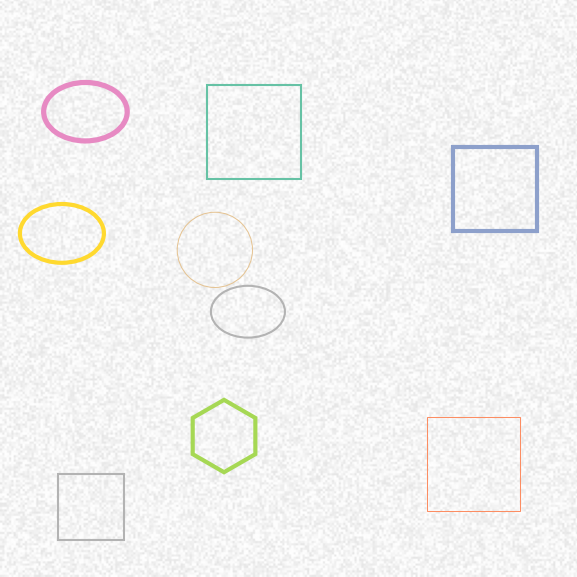[{"shape": "square", "thickness": 1, "radius": 0.41, "center": [0.44, 0.77]}, {"shape": "square", "thickness": 0.5, "radius": 0.4, "center": [0.82, 0.195]}, {"shape": "square", "thickness": 2, "radius": 0.36, "center": [0.858, 0.672]}, {"shape": "oval", "thickness": 2.5, "radius": 0.36, "center": [0.148, 0.806]}, {"shape": "hexagon", "thickness": 2, "radius": 0.31, "center": [0.388, 0.244]}, {"shape": "oval", "thickness": 2, "radius": 0.36, "center": [0.107, 0.595]}, {"shape": "circle", "thickness": 0.5, "radius": 0.33, "center": [0.372, 0.566]}, {"shape": "oval", "thickness": 1, "radius": 0.32, "center": [0.429, 0.459]}, {"shape": "square", "thickness": 1, "radius": 0.29, "center": [0.157, 0.121]}]